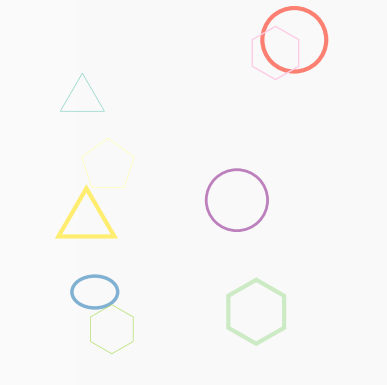[{"shape": "triangle", "thickness": 0.5, "radius": 0.33, "center": [0.213, 0.744]}, {"shape": "pentagon", "thickness": 0.5, "radius": 0.35, "center": [0.278, 0.57]}, {"shape": "circle", "thickness": 3, "radius": 0.41, "center": [0.76, 0.897]}, {"shape": "oval", "thickness": 2.5, "radius": 0.3, "center": [0.245, 0.242]}, {"shape": "hexagon", "thickness": 0.5, "radius": 0.32, "center": [0.289, 0.145]}, {"shape": "hexagon", "thickness": 1, "radius": 0.35, "center": [0.711, 0.862]}, {"shape": "circle", "thickness": 2, "radius": 0.4, "center": [0.611, 0.48]}, {"shape": "hexagon", "thickness": 3, "radius": 0.42, "center": [0.661, 0.19]}, {"shape": "triangle", "thickness": 3, "radius": 0.42, "center": [0.223, 0.428]}]